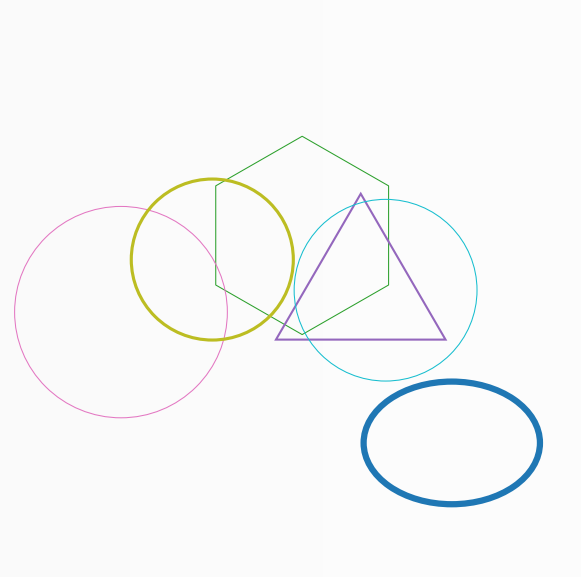[{"shape": "oval", "thickness": 3, "radius": 0.76, "center": [0.777, 0.232]}, {"shape": "hexagon", "thickness": 0.5, "radius": 0.86, "center": [0.52, 0.591]}, {"shape": "triangle", "thickness": 1, "radius": 0.84, "center": [0.621, 0.495]}, {"shape": "circle", "thickness": 0.5, "radius": 0.92, "center": [0.208, 0.459]}, {"shape": "circle", "thickness": 1.5, "radius": 0.7, "center": [0.365, 0.55]}, {"shape": "circle", "thickness": 0.5, "radius": 0.79, "center": [0.663, 0.497]}]